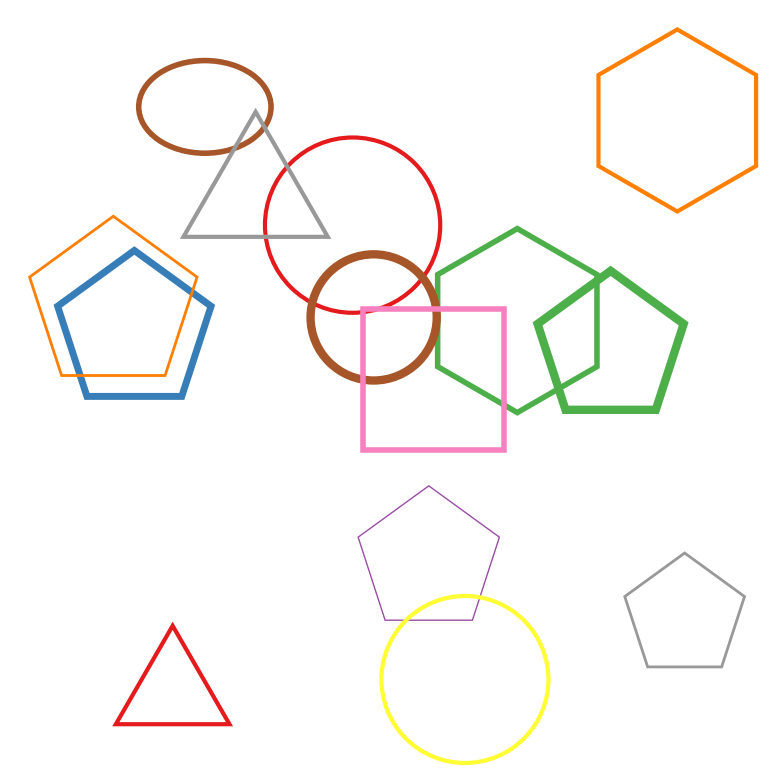[{"shape": "triangle", "thickness": 1.5, "radius": 0.43, "center": [0.224, 0.102]}, {"shape": "circle", "thickness": 1.5, "radius": 0.57, "center": [0.458, 0.708]}, {"shape": "pentagon", "thickness": 2.5, "radius": 0.52, "center": [0.174, 0.57]}, {"shape": "hexagon", "thickness": 2, "radius": 0.6, "center": [0.672, 0.584]}, {"shape": "pentagon", "thickness": 3, "radius": 0.5, "center": [0.793, 0.548]}, {"shape": "pentagon", "thickness": 0.5, "radius": 0.48, "center": [0.557, 0.273]}, {"shape": "hexagon", "thickness": 1.5, "radius": 0.59, "center": [0.88, 0.844]}, {"shape": "pentagon", "thickness": 1, "radius": 0.57, "center": [0.147, 0.605]}, {"shape": "circle", "thickness": 1.5, "radius": 0.54, "center": [0.604, 0.118]}, {"shape": "oval", "thickness": 2, "radius": 0.43, "center": [0.266, 0.861]}, {"shape": "circle", "thickness": 3, "radius": 0.41, "center": [0.485, 0.588]}, {"shape": "square", "thickness": 2, "radius": 0.46, "center": [0.563, 0.508]}, {"shape": "pentagon", "thickness": 1, "radius": 0.41, "center": [0.889, 0.2]}, {"shape": "triangle", "thickness": 1.5, "radius": 0.54, "center": [0.332, 0.747]}]